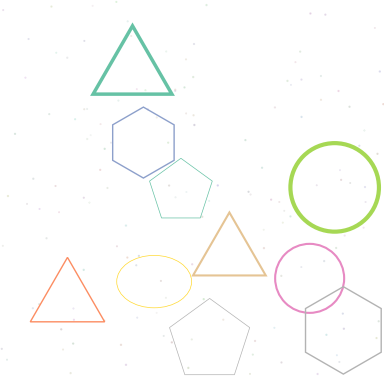[{"shape": "pentagon", "thickness": 0.5, "radius": 0.43, "center": [0.47, 0.503]}, {"shape": "triangle", "thickness": 2.5, "radius": 0.59, "center": [0.344, 0.815]}, {"shape": "triangle", "thickness": 1, "radius": 0.56, "center": [0.175, 0.22]}, {"shape": "hexagon", "thickness": 1, "radius": 0.46, "center": [0.372, 0.63]}, {"shape": "circle", "thickness": 1.5, "radius": 0.45, "center": [0.804, 0.277]}, {"shape": "circle", "thickness": 3, "radius": 0.57, "center": [0.869, 0.513]}, {"shape": "oval", "thickness": 0.5, "radius": 0.49, "center": [0.4, 0.269]}, {"shape": "triangle", "thickness": 1.5, "radius": 0.55, "center": [0.596, 0.339]}, {"shape": "pentagon", "thickness": 0.5, "radius": 0.55, "center": [0.544, 0.115]}, {"shape": "hexagon", "thickness": 1, "radius": 0.57, "center": [0.892, 0.142]}]